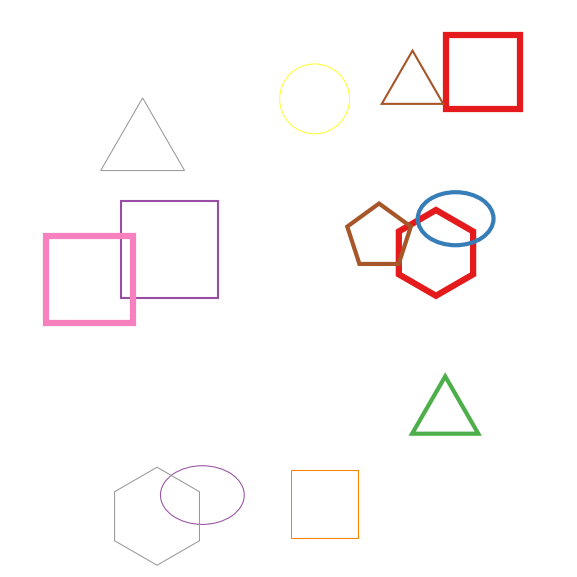[{"shape": "hexagon", "thickness": 3, "radius": 0.37, "center": [0.755, 0.561]}, {"shape": "square", "thickness": 3, "radius": 0.32, "center": [0.836, 0.875]}, {"shape": "oval", "thickness": 2, "radius": 0.33, "center": [0.789, 0.62]}, {"shape": "triangle", "thickness": 2, "radius": 0.33, "center": [0.771, 0.281]}, {"shape": "oval", "thickness": 0.5, "radius": 0.36, "center": [0.35, 0.142]}, {"shape": "square", "thickness": 1, "radius": 0.42, "center": [0.294, 0.567]}, {"shape": "square", "thickness": 0.5, "radius": 0.29, "center": [0.562, 0.127]}, {"shape": "circle", "thickness": 0.5, "radius": 0.3, "center": [0.545, 0.828]}, {"shape": "triangle", "thickness": 1, "radius": 0.31, "center": [0.714, 0.85]}, {"shape": "pentagon", "thickness": 2, "radius": 0.29, "center": [0.656, 0.589]}, {"shape": "square", "thickness": 3, "radius": 0.38, "center": [0.155, 0.515]}, {"shape": "triangle", "thickness": 0.5, "radius": 0.42, "center": [0.247, 0.746]}, {"shape": "hexagon", "thickness": 0.5, "radius": 0.42, "center": [0.272, 0.105]}]